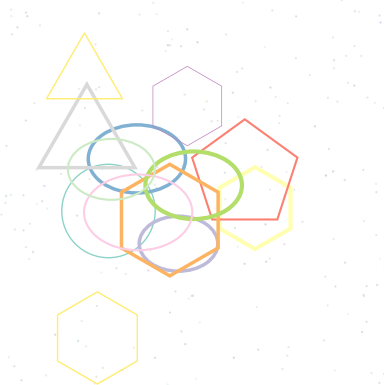[{"shape": "circle", "thickness": 1, "radius": 0.61, "center": [0.282, 0.452]}, {"shape": "hexagon", "thickness": 3, "radius": 0.53, "center": [0.662, 0.46]}, {"shape": "oval", "thickness": 2.5, "radius": 0.51, "center": [0.464, 0.367]}, {"shape": "pentagon", "thickness": 1.5, "radius": 0.72, "center": [0.636, 0.546]}, {"shape": "oval", "thickness": 2.5, "radius": 0.63, "center": [0.356, 0.587]}, {"shape": "hexagon", "thickness": 2.5, "radius": 0.72, "center": [0.441, 0.428]}, {"shape": "oval", "thickness": 3, "radius": 0.63, "center": [0.503, 0.519]}, {"shape": "oval", "thickness": 1.5, "radius": 0.7, "center": [0.359, 0.448]}, {"shape": "triangle", "thickness": 2.5, "radius": 0.72, "center": [0.226, 0.637]}, {"shape": "hexagon", "thickness": 0.5, "radius": 0.52, "center": [0.487, 0.725]}, {"shape": "oval", "thickness": 1.5, "radius": 0.56, "center": [0.289, 0.56]}, {"shape": "hexagon", "thickness": 1, "radius": 0.6, "center": [0.253, 0.122]}, {"shape": "triangle", "thickness": 1, "radius": 0.57, "center": [0.219, 0.801]}]